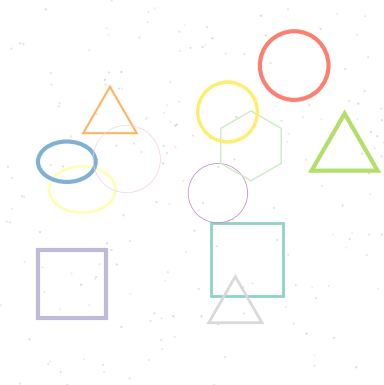[{"shape": "square", "thickness": 2, "radius": 0.47, "center": [0.641, 0.326]}, {"shape": "oval", "thickness": 2, "radius": 0.43, "center": [0.214, 0.508]}, {"shape": "square", "thickness": 3, "radius": 0.44, "center": [0.186, 0.262]}, {"shape": "circle", "thickness": 3, "radius": 0.45, "center": [0.764, 0.83]}, {"shape": "oval", "thickness": 3, "radius": 0.37, "center": [0.174, 0.58]}, {"shape": "triangle", "thickness": 1.5, "radius": 0.4, "center": [0.286, 0.694]}, {"shape": "triangle", "thickness": 3, "radius": 0.49, "center": [0.895, 0.606]}, {"shape": "circle", "thickness": 0.5, "radius": 0.44, "center": [0.329, 0.587]}, {"shape": "triangle", "thickness": 2, "radius": 0.4, "center": [0.611, 0.202]}, {"shape": "circle", "thickness": 0.5, "radius": 0.39, "center": [0.566, 0.498]}, {"shape": "hexagon", "thickness": 1, "radius": 0.45, "center": [0.652, 0.621]}, {"shape": "circle", "thickness": 2.5, "radius": 0.39, "center": [0.591, 0.709]}]